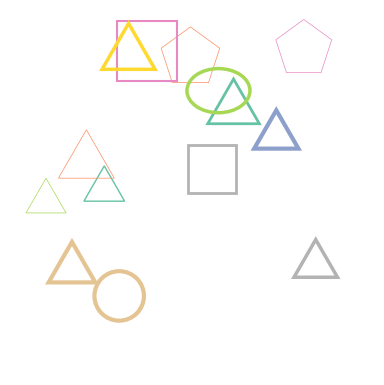[{"shape": "triangle", "thickness": 1, "radius": 0.31, "center": [0.271, 0.508]}, {"shape": "triangle", "thickness": 2, "radius": 0.39, "center": [0.607, 0.717]}, {"shape": "triangle", "thickness": 0.5, "radius": 0.42, "center": [0.224, 0.579]}, {"shape": "pentagon", "thickness": 0.5, "radius": 0.4, "center": [0.495, 0.85]}, {"shape": "triangle", "thickness": 3, "radius": 0.33, "center": [0.718, 0.647]}, {"shape": "pentagon", "thickness": 0.5, "radius": 0.38, "center": [0.789, 0.873]}, {"shape": "square", "thickness": 1.5, "radius": 0.39, "center": [0.381, 0.868]}, {"shape": "oval", "thickness": 2.5, "radius": 0.41, "center": [0.567, 0.765]}, {"shape": "triangle", "thickness": 0.5, "radius": 0.3, "center": [0.12, 0.477]}, {"shape": "triangle", "thickness": 2.5, "radius": 0.4, "center": [0.334, 0.86]}, {"shape": "circle", "thickness": 3, "radius": 0.32, "center": [0.31, 0.231]}, {"shape": "triangle", "thickness": 3, "radius": 0.35, "center": [0.187, 0.301]}, {"shape": "square", "thickness": 2, "radius": 0.31, "center": [0.551, 0.561]}, {"shape": "triangle", "thickness": 2.5, "radius": 0.33, "center": [0.82, 0.312]}]